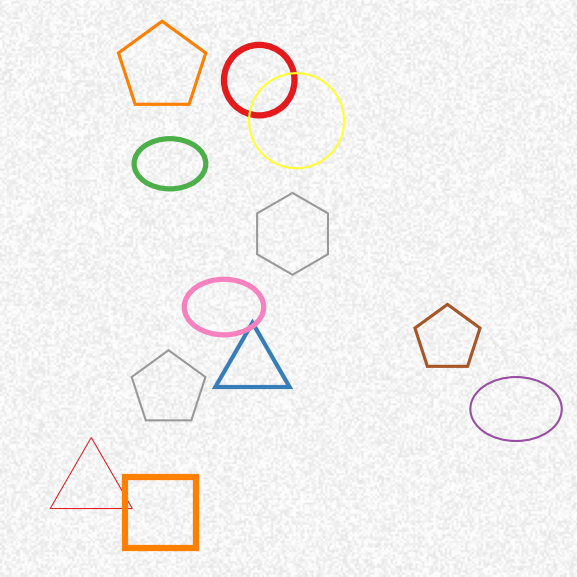[{"shape": "triangle", "thickness": 0.5, "radius": 0.41, "center": [0.158, 0.16]}, {"shape": "circle", "thickness": 3, "radius": 0.31, "center": [0.449, 0.86]}, {"shape": "triangle", "thickness": 2, "radius": 0.37, "center": [0.437, 0.366]}, {"shape": "oval", "thickness": 2.5, "radius": 0.31, "center": [0.294, 0.716]}, {"shape": "oval", "thickness": 1, "radius": 0.4, "center": [0.894, 0.291]}, {"shape": "square", "thickness": 3, "radius": 0.31, "center": [0.279, 0.112]}, {"shape": "pentagon", "thickness": 1.5, "radius": 0.4, "center": [0.281, 0.883]}, {"shape": "circle", "thickness": 1, "radius": 0.41, "center": [0.514, 0.79]}, {"shape": "pentagon", "thickness": 1.5, "radius": 0.3, "center": [0.775, 0.413]}, {"shape": "oval", "thickness": 2.5, "radius": 0.34, "center": [0.388, 0.467]}, {"shape": "pentagon", "thickness": 1, "radius": 0.34, "center": [0.292, 0.326]}, {"shape": "hexagon", "thickness": 1, "radius": 0.35, "center": [0.507, 0.594]}]